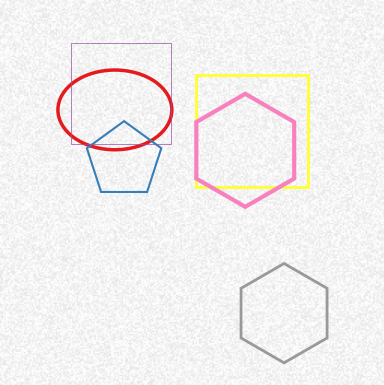[{"shape": "oval", "thickness": 2.5, "radius": 0.74, "center": [0.298, 0.715]}, {"shape": "pentagon", "thickness": 1.5, "radius": 0.51, "center": [0.322, 0.584]}, {"shape": "square", "thickness": 0.5, "radius": 0.65, "center": [0.314, 0.757]}, {"shape": "square", "thickness": 2, "radius": 0.73, "center": [0.655, 0.661]}, {"shape": "hexagon", "thickness": 3, "radius": 0.73, "center": [0.637, 0.61]}, {"shape": "hexagon", "thickness": 2, "radius": 0.65, "center": [0.738, 0.187]}]